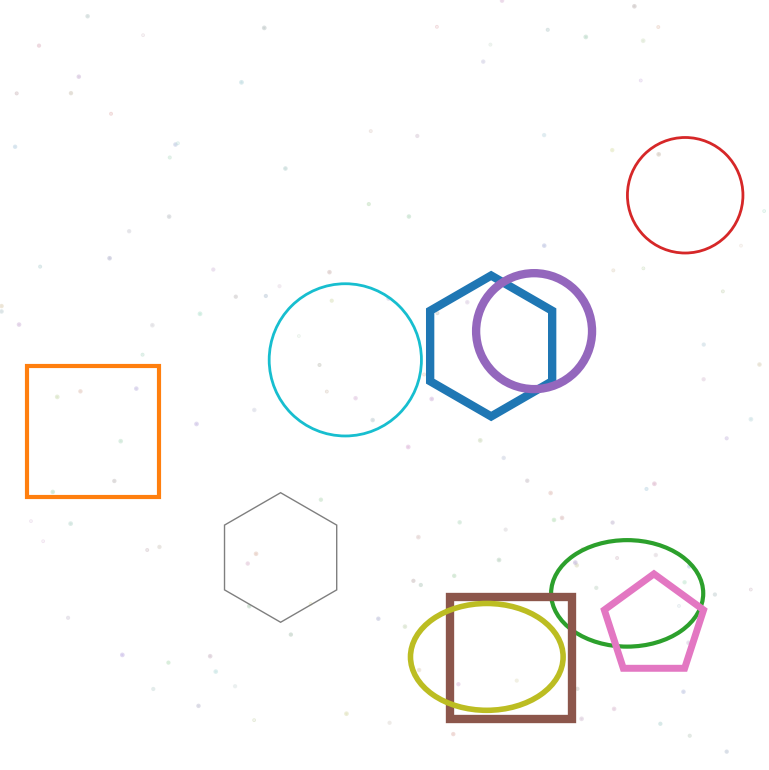[{"shape": "hexagon", "thickness": 3, "radius": 0.46, "center": [0.638, 0.551]}, {"shape": "square", "thickness": 1.5, "radius": 0.43, "center": [0.121, 0.44]}, {"shape": "oval", "thickness": 1.5, "radius": 0.49, "center": [0.814, 0.229]}, {"shape": "circle", "thickness": 1, "radius": 0.38, "center": [0.89, 0.746]}, {"shape": "circle", "thickness": 3, "radius": 0.38, "center": [0.694, 0.57]}, {"shape": "square", "thickness": 3, "radius": 0.4, "center": [0.664, 0.145]}, {"shape": "pentagon", "thickness": 2.5, "radius": 0.34, "center": [0.849, 0.187]}, {"shape": "hexagon", "thickness": 0.5, "radius": 0.42, "center": [0.364, 0.276]}, {"shape": "oval", "thickness": 2, "radius": 0.5, "center": [0.632, 0.147]}, {"shape": "circle", "thickness": 1, "radius": 0.49, "center": [0.448, 0.533]}]